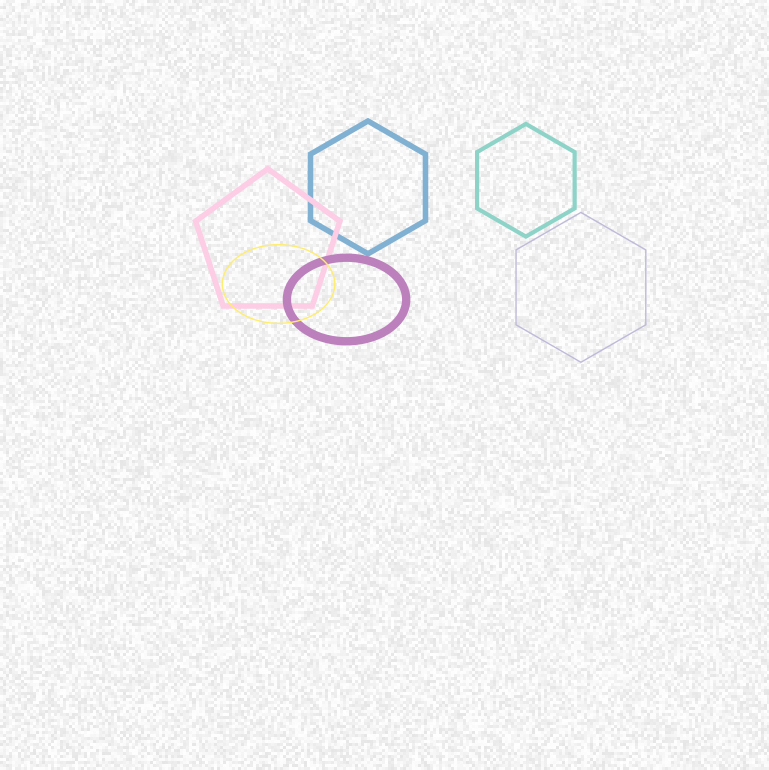[{"shape": "hexagon", "thickness": 1.5, "radius": 0.37, "center": [0.683, 0.766]}, {"shape": "hexagon", "thickness": 0.5, "radius": 0.49, "center": [0.754, 0.627]}, {"shape": "hexagon", "thickness": 2, "radius": 0.43, "center": [0.478, 0.757]}, {"shape": "pentagon", "thickness": 2, "radius": 0.49, "center": [0.348, 0.682]}, {"shape": "oval", "thickness": 3, "radius": 0.39, "center": [0.45, 0.611]}, {"shape": "oval", "thickness": 0.5, "radius": 0.36, "center": [0.362, 0.631]}]